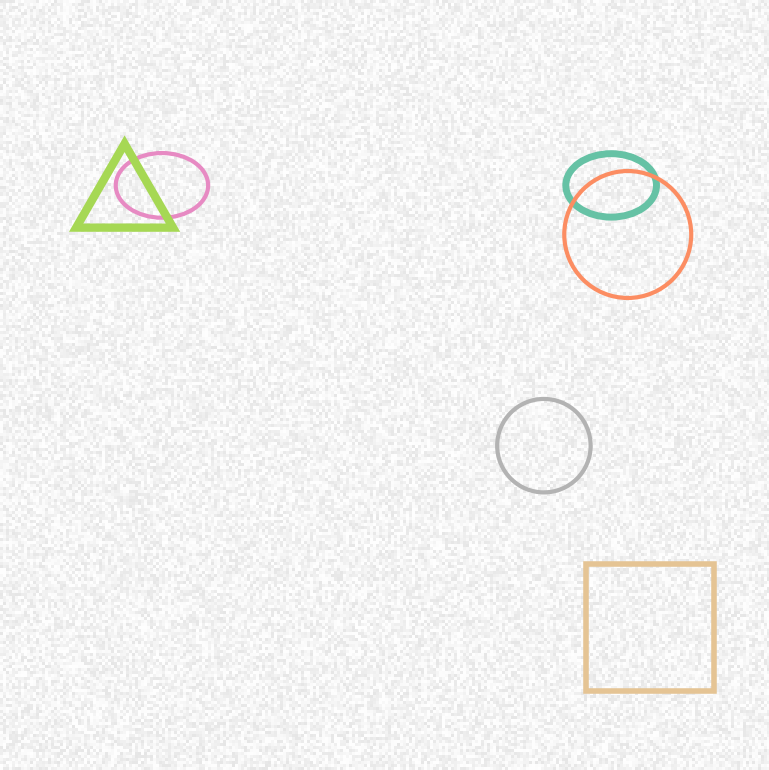[{"shape": "oval", "thickness": 2.5, "radius": 0.29, "center": [0.794, 0.759]}, {"shape": "circle", "thickness": 1.5, "radius": 0.41, "center": [0.815, 0.695]}, {"shape": "oval", "thickness": 1.5, "radius": 0.3, "center": [0.21, 0.759]}, {"shape": "triangle", "thickness": 3, "radius": 0.36, "center": [0.162, 0.741]}, {"shape": "square", "thickness": 2, "radius": 0.41, "center": [0.844, 0.185]}, {"shape": "circle", "thickness": 1.5, "radius": 0.3, "center": [0.706, 0.421]}]